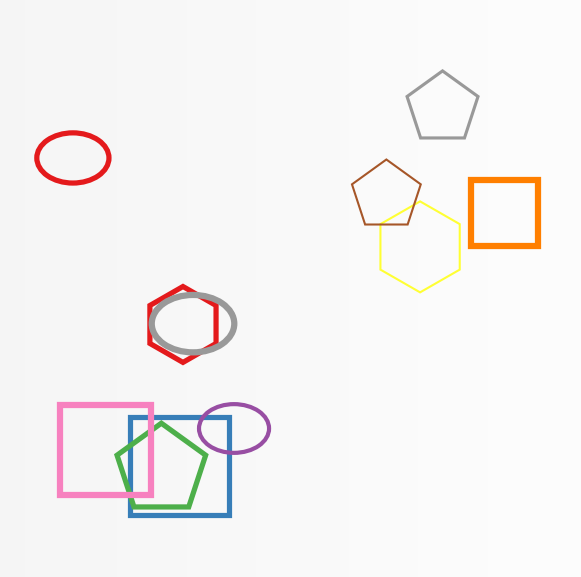[{"shape": "hexagon", "thickness": 2.5, "radius": 0.33, "center": [0.315, 0.437]}, {"shape": "oval", "thickness": 2.5, "radius": 0.31, "center": [0.125, 0.726]}, {"shape": "square", "thickness": 2.5, "radius": 0.43, "center": [0.309, 0.192]}, {"shape": "pentagon", "thickness": 2.5, "radius": 0.4, "center": [0.278, 0.186]}, {"shape": "oval", "thickness": 2, "radius": 0.3, "center": [0.403, 0.257]}, {"shape": "square", "thickness": 3, "radius": 0.29, "center": [0.868, 0.631]}, {"shape": "hexagon", "thickness": 1, "radius": 0.39, "center": [0.723, 0.572]}, {"shape": "pentagon", "thickness": 1, "radius": 0.31, "center": [0.665, 0.661]}, {"shape": "square", "thickness": 3, "radius": 0.39, "center": [0.181, 0.221]}, {"shape": "oval", "thickness": 3, "radius": 0.36, "center": [0.332, 0.439]}, {"shape": "pentagon", "thickness": 1.5, "radius": 0.32, "center": [0.761, 0.812]}]